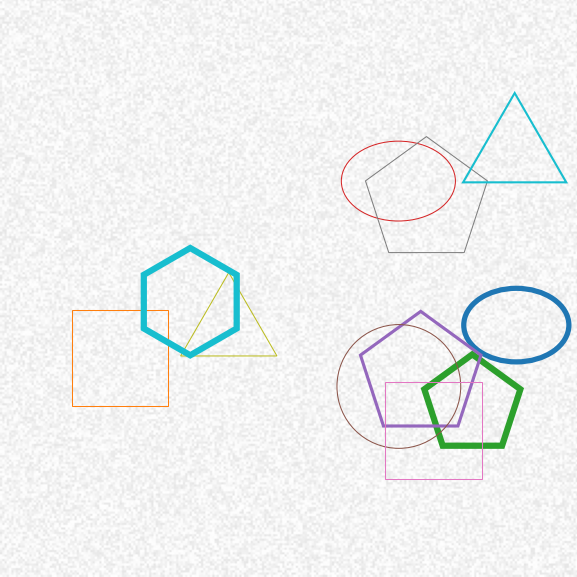[{"shape": "oval", "thickness": 2.5, "radius": 0.46, "center": [0.894, 0.436]}, {"shape": "square", "thickness": 0.5, "radius": 0.42, "center": [0.207, 0.379]}, {"shape": "pentagon", "thickness": 3, "radius": 0.44, "center": [0.818, 0.298]}, {"shape": "oval", "thickness": 0.5, "radius": 0.49, "center": [0.69, 0.686]}, {"shape": "pentagon", "thickness": 1.5, "radius": 0.55, "center": [0.728, 0.35]}, {"shape": "circle", "thickness": 0.5, "radius": 0.54, "center": [0.691, 0.33]}, {"shape": "square", "thickness": 0.5, "radius": 0.42, "center": [0.751, 0.253]}, {"shape": "pentagon", "thickness": 0.5, "radius": 0.56, "center": [0.738, 0.652]}, {"shape": "triangle", "thickness": 0.5, "radius": 0.48, "center": [0.396, 0.431]}, {"shape": "hexagon", "thickness": 3, "radius": 0.46, "center": [0.329, 0.477]}, {"shape": "triangle", "thickness": 1, "radius": 0.52, "center": [0.891, 0.735]}]